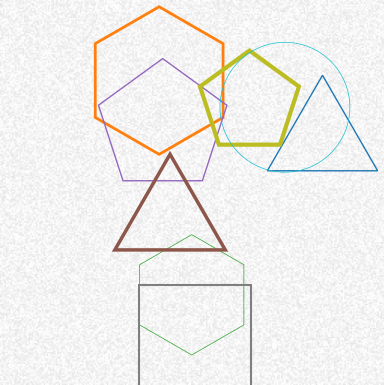[{"shape": "triangle", "thickness": 1, "radius": 0.83, "center": [0.838, 0.639]}, {"shape": "hexagon", "thickness": 2, "radius": 0.96, "center": [0.413, 0.791]}, {"shape": "hexagon", "thickness": 0.5, "radius": 0.78, "center": [0.498, 0.234]}, {"shape": "pentagon", "thickness": 1, "radius": 0.88, "center": [0.423, 0.672]}, {"shape": "triangle", "thickness": 2.5, "radius": 0.83, "center": [0.442, 0.434]}, {"shape": "square", "thickness": 1.5, "radius": 0.73, "center": [0.506, 0.115]}, {"shape": "pentagon", "thickness": 3, "radius": 0.68, "center": [0.648, 0.734]}, {"shape": "circle", "thickness": 0.5, "radius": 0.84, "center": [0.74, 0.721]}]